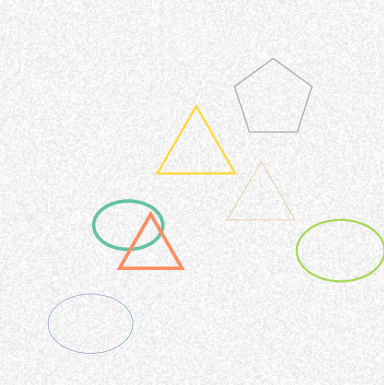[{"shape": "oval", "thickness": 2.5, "radius": 0.45, "center": [0.333, 0.415]}, {"shape": "triangle", "thickness": 2.5, "radius": 0.47, "center": [0.391, 0.35]}, {"shape": "oval", "thickness": 0.5, "radius": 0.55, "center": [0.235, 0.159]}, {"shape": "oval", "thickness": 1.5, "radius": 0.57, "center": [0.885, 0.349]}, {"shape": "triangle", "thickness": 1.5, "radius": 0.58, "center": [0.51, 0.608]}, {"shape": "triangle", "thickness": 0.5, "radius": 0.51, "center": [0.678, 0.48]}, {"shape": "pentagon", "thickness": 1, "radius": 0.53, "center": [0.71, 0.743]}]